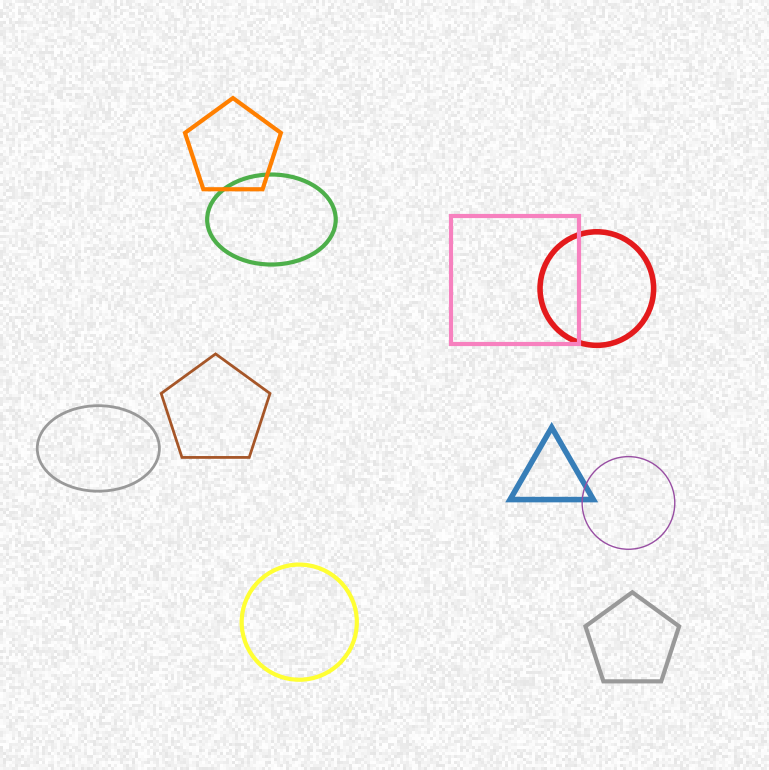[{"shape": "circle", "thickness": 2, "radius": 0.37, "center": [0.775, 0.625]}, {"shape": "triangle", "thickness": 2, "radius": 0.31, "center": [0.717, 0.382]}, {"shape": "oval", "thickness": 1.5, "radius": 0.42, "center": [0.353, 0.715]}, {"shape": "circle", "thickness": 0.5, "radius": 0.3, "center": [0.816, 0.347]}, {"shape": "pentagon", "thickness": 1.5, "radius": 0.33, "center": [0.303, 0.807]}, {"shape": "circle", "thickness": 1.5, "radius": 0.37, "center": [0.389, 0.192]}, {"shape": "pentagon", "thickness": 1, "radius": 0.37, "center": [0.28, 0.466]}, {"shape": "square", "thickness": 1.5, "radius": 0.42, "center": [0.668, 0.637]}, {"shape": "pentagon", "thickness": 1.5, "radius": 0.32, "center": [0.821, 0.167]}, {"shape": "oval", "thickness": 1, "radius": 0.4, "center": [0.128, 0.418]}]